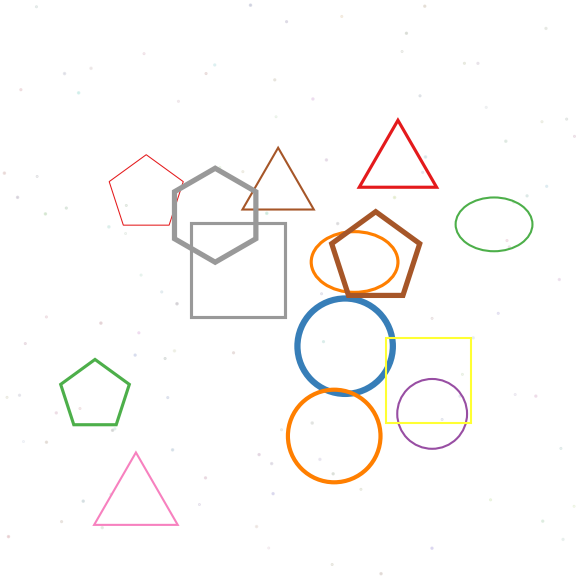[{"shape": "triangle", "thickness": 1.5, "radius": 0.39, "center": [0.689, 0.714]}, {"shape": "pentagon", "thickness": 0.5, "radius": 0.34, "center": [0.253, 0.664]}, {"shape": "circle", "thickness": 3, "radius": 0.41, "center": [0.598, 0.4]}, {"shape": "oval", "thickness": 1, "radius": 0.33, "center": [0.855, 0.611]}, {"shape": "pentagon", "thickness": 1.5, "radius": 0.31, "center": [0.165, 0.314]}, {"shape": "circle", "thickness": 1, "radius": 0.3, "center": [0.748, 0.282]}, {"shape": "circle", "thickness": 2, "radius": 0.4, "center": [0.579, 0.244]}, {"shape": "oval", "thickness": 1.5, "radius": 0.38, "center": [0.614, 0.545]}, {"shape": "square", "thickness": 1, "radius": 0.37, "center": [0.743, 0.34]}, {"shape": "triangle", "thickness": 1, "radius": 0.36, "center": [0.482, 0.672]}, {"shape": "pentagon", "thickness": 2.5, "radius": 0.4, "center": [0.651, 0.552]}, {"shape": "triangle", "thickness": 1, "radius": 0.42, "center": [0.235, 0.132]}, {"shape": "hexagon", "thickness": 2.5, "radius": 0.41, "center": [0.373, 0.626]}, {"shape": "square", "thickness": 1.5, "radius": 0.4, "center": [0.412, 0.532]}]